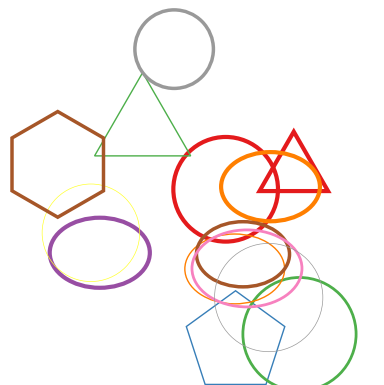[{"shape": "triangle", "thickness": 3, "radius": 0.51, "center": [0.763, 0.555]}, {"shape": "circle", "thickness": 3, "radius": 0.68, "center": [0.586, 0.508]}, {"shape": "pentagon", "thickness": 1, "radius": 0.67, "center": [0.612, 0.11]}, {"shape": "circle", "thickness": 2, "radius": 0.74, "center": [0.778, 0.132]}, {"shape": "triangle", "thickness": 1, "radius": 0.72, "center": [0.37, 0.667]}, {"shape": "oval", "thickness": 3, "radius": 0.65, "center": [0.259, 0.343]}, {"shape": "oval", "thickness": 3, "radius": 0.64, "center": [0.703, 0.515]}, {"shape": "oval", "thickness": 1, "radius": 0.65, "center": [0.61, 0.301]}, {"shape": "circle", "thickness": 0.5, "radius": 0.63, "center": [0.236, 0.395]}, {"shape": "hexagon", "thickness": 2.5, "radius": 0.69, "center": [0.15, 0.573]}, {"shape": "oval", "thickness": 2.5, "radius": 0.6, "center": [0.631, 0.34]}, {"shape": "oval", "thickness": 2, "radius": 0.71, "center": [0.641, 0.303]}, {"shape": "circle", "thickness": 2.5, "radius": 0.51, "center": [0.452, 0.872]}, {"shape": "circle", "thickness": 0.5, "radius": 0.7, "center": [0.698, 0.227]}]